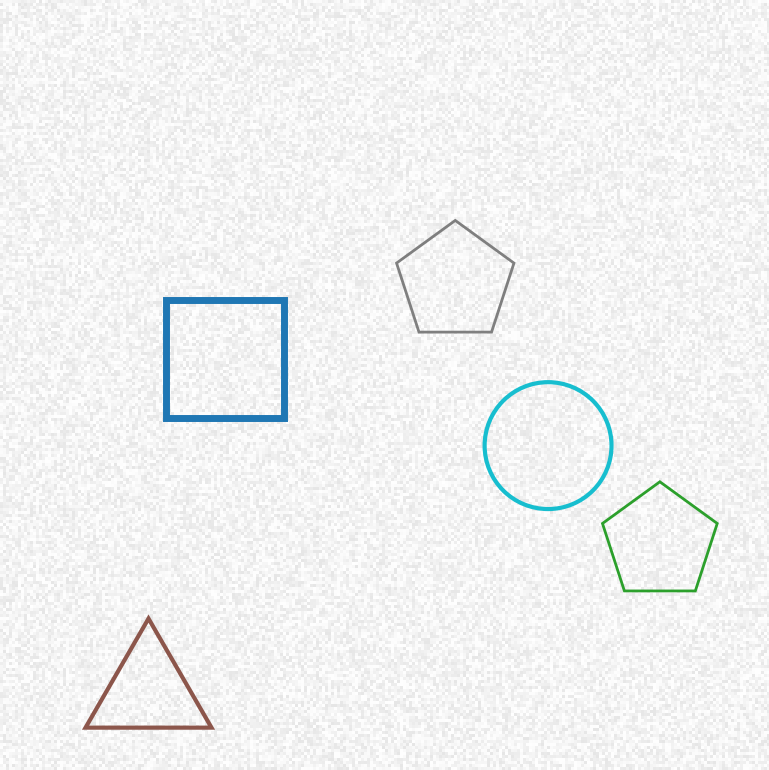[{"shape": "square", "thickness": 2.5, "radius": 0.38, "center": [0.292, 0.534]}, {"shape": "pentagon", "thickness": 1, "radius": 0.39, "center": [0.857, 0.296]}, {"shape": "triangle", "thickness": 1.5, "radius": 0.47, "center": [0.193, 0.102]}, {"shape": "pentagon", "thickness": 1, "radius": 0.4, "center": [0.591, 0.634]}, {"shape": "circle", "thickness": 1.5, "radius": 0.41, "center": [0.712, 0.421]}]